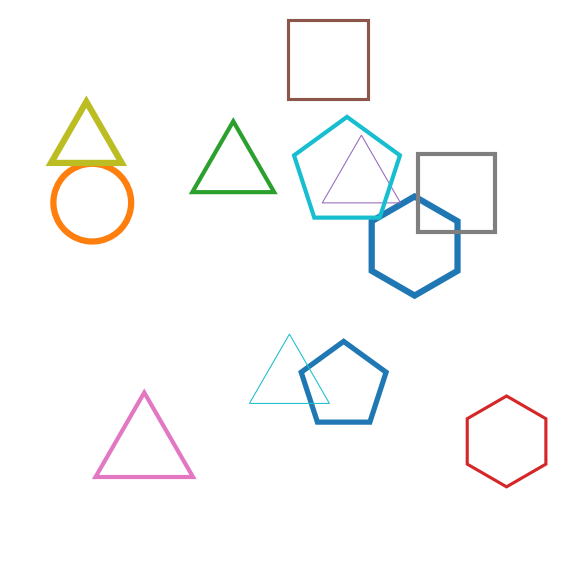[{"shape": "hexagon", "thickness": 3, "radius": 0.43, "center": [0.718, 0.573]}, {"shape": "pentagon", "thickness": 2.5, "radius": 0.39, "center": [0.595, 0.331]}, {"shape": "circle", "thickness": 3, "radius": 0.34, "center": [0.16, 0.648]}, {"shape": "triangle", "thickness": 2, "radius": 0.41, "center": [0.404, 0.707]}, {"shape": "hexagon", "thickness": 1.5, "radius": 0.39, "center": [0.877, 0.235]}, {"shape": "triangle", "thickness": 0.5, "radius": 0.39, "center": [0.626, 0.687]}, {"shape": "square", "thickness": 1.5, "radius": 0.35, "center": [0.569, 0.896]}, {"shape": "triangle", "thickness": 2, "radius": 0.49, "center": [0.25, 0.222]}, {"shape": "square", "thickness": 2, "radius": 0.34, "center": [0.791, 0.665]}, {"shape": "triangle", "thickness": 3, "radius": 0.35, "center": [0.15, 0.752]}, {"shape": "triangle", "thickness": 0.5, "radius": 0.4, "center": [0.501, 0.341]}, {"shape": "pentagon", "thickness": 2, "radius": 0.48, "center": [0.601, 0.7]}]